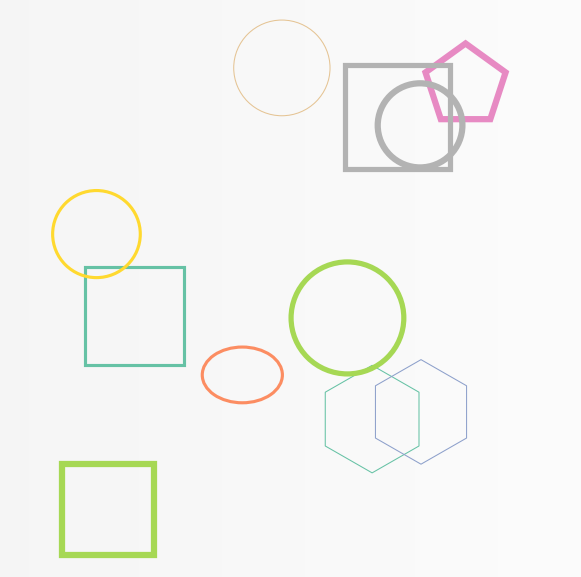[{"shape": "square", "thickness": 1.5, "radius": 0.42, "center": [0.231, 0.452]}, {"shape": "hexagon", "thickness": 0.5, "radius": 0.47, "center": [0.64, 0.273]}, {"shape": "oval", "thickness": 1.5, "radius": 0.34, "center": [0.417, 0.35]}, {"shape": "hexagon", "thickness": 0.5, "radius": 0.45, "center": [0.724, 0.286]}, {"shape": "pentagon", "thickness": 3, "radius": 0.36, "center": [0.801, 0.851]}, {"shape": "square", "thickness": 3, "radius": 0.4, "center": [0.186, 0.117]}, {"shape": "circle", "thickness": 2.5, "radius": 0.48, "center": [0.598, 0.449]}, {"shape": "circle", "thickness": 1.5, "radius": 0.38, "center": [0.166, 0.594]}, {"shape": "circle", "thickness": 0.5, "radius": 0.41, "center": [0.485, 0.882]}, {"shape": "circle", "thickness": 3, "radius": 0.36, "center": [0.723, 0.782]}, {"shape": "square", "thickness": 2.5, "radius": 0.45, "center": [0.684, 0.797]}]